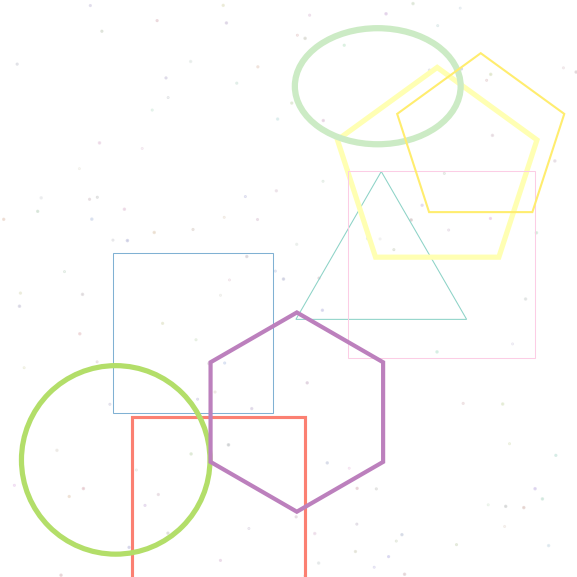[{"shape": "triangle", "thickness": 0.5, "radius": 0.85, "center": [0.66, 0.531]}, {"shape": "pentagon", "thickness": 2.5, "radius": 0.91, "center": [0.757, 0.701]}, {"shape": "square", "thickness": 1.5, "radius": 0.75, "center": [0.379, 0.128]}, {"shape": "square", "thickness": 0.5, "radius": 0.69, "center": [0.334, 0.423]}, {"shape": "circle", "thickness": 2.5, "radius": 0.82, "center": [0.2, 0.203]}, {"shape": "square", "thickness": 0.5, "radius": 0.81, "center": [0.764, 0.541]}, {"shape": "hexagon", "thickness": 2, "radius": 0.86, "center": [0.514, 0.286]}, {"shape": "oval", "thickness": 3, "radius": 0.72, "center": [0.654, 0.85]}, {"shape": "pentagon", "thickness": 1, "radius": 0.76, "center": [0.832, 0.755]}]